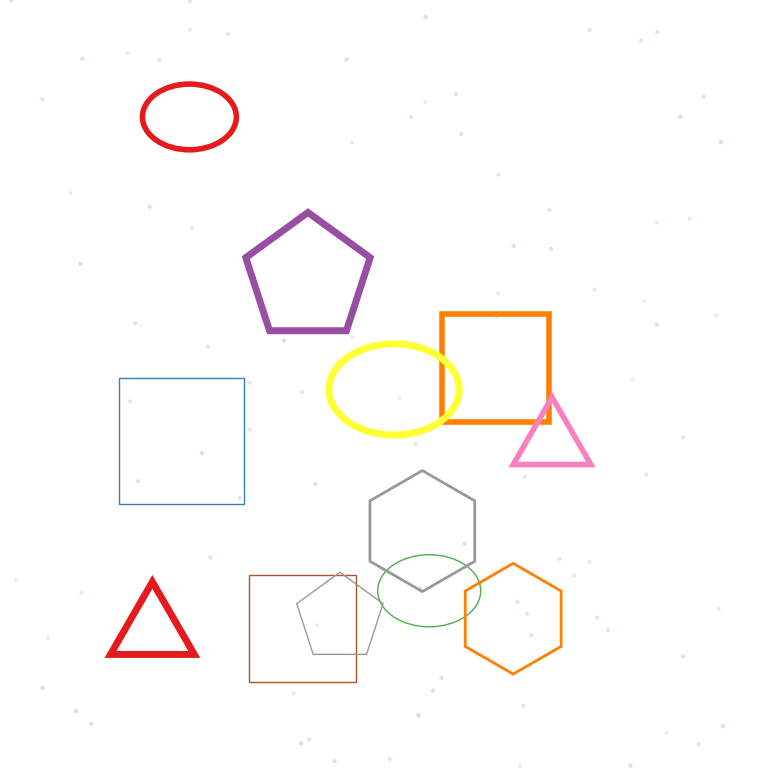[{"shape": "triangle", "thickness": 2.5, "radius": 0.31, "center": [0.198, 0.182]}, {"shape": "oval", "thickness": 2, "radius": 0.3, "center": [0.246, 0.848]}, {"shape": "square", "thickness": 0.5, "radius": 0.41, "center": [0.236, 0.427]}, {"shape": "oval", "thickness": 0.5, "radius": 0.33, "center": [0.557, 0.233]}, {"shape": "pentagon", "thickness": 2.5, "radius": 0.42, "center": [0.4, 0.639]}, {"shape": "hexagon", "thickness": 1, "radius": 0.36, "center": [0.666, 0.196]}, {"shape": "square", "thickness": 2, "radius": 0.35, "center": [0.643, 0.522]}, {"shape": "oval", "thickness": 2.5, "radius": 0.42, "center": [0.512, 0.494]}, {"shape": "square", "thickness": 0.5, "radius": 0.35, "center": [0.393, 0.183]}, {"shape": "triangle", "thickness": 2, "radius": 0.29, "center": [0.717, 0.426]}, {"shape": "pentagon", "thickness": 0.5, "radius": 0.29, "center": [0.441, 0.198]}, {"shape": "hexagon", "thickness": 1, "radius": 0.39, "center": [0.549, 0.31]}]